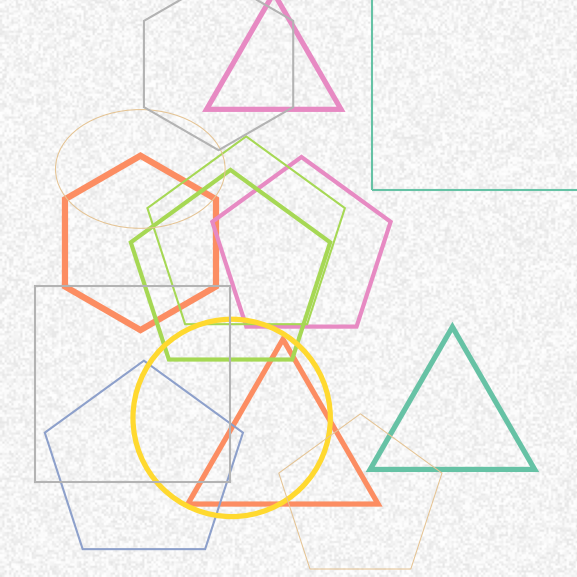[{"shape": "square", "thickness": 1, "radius": 0.96, "center": [0.836, 0.862]}, {"shape": "triangle", "thickness": 2.5, "radius": 0.82, "center": [0.783, 0.269]}, {"shape": "hexagon", "thickness": 3, "radius": 0.75, "center": [0.243, 0.579]}, {"shape": "triangle", "thickness": 2.5, "radius": 0.95, "center": [0.49, 0.221]}, {"shape": "pentagon", "thickness": 1, "radius": 0.9, "center": [0.249, 0.194]}, {"shape": "pentagon", "thickness": 2, "radius": 0.81, "center": [0.522, 0.565]}, {"shape": "triangle", "thickness": 2.5, "radius": 0.67, "center": [0.474, 0.877]}, {"shape": "pentagon", "thickness": 1, "radius": 0.9, "center": [0.426, 0.583]}, {"shape": "pentagon", "thickness": 2, "radius": 0.91, "center": [0.399, 0.523]}, {"shape": "circle", "thickness": 2.5, "radius": 0.85, "center": [0.401, 0.275]}, {"shape": "oval", "thickness": 0.5, "radius": 0.73, "center": [0.243, 0.707]}, {"shape": "pentagon", "thickness": 0.5, "radius": 0.74, "center": [0.624, 0.134]}, {"shape": "square", "thickness": 1, "radius": 0.85, "center": [0.229, 0.334]}, {"shape": "hexagon", "thickness": 1, "radius": 0.75, "center": [0.378, 0.888]}]